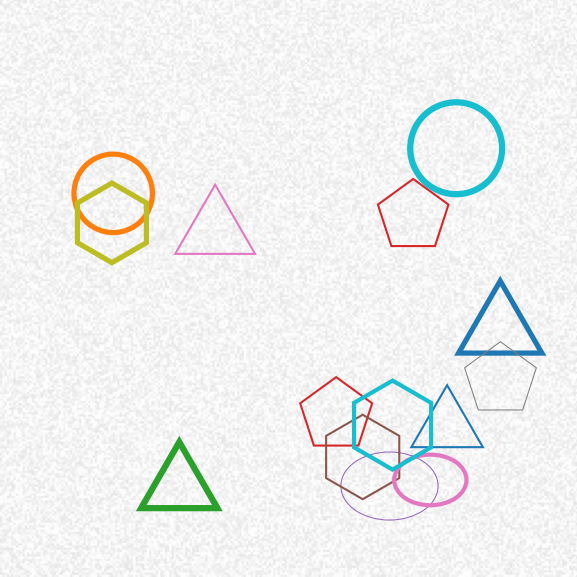[{"shape": "triangle", "thickness": 2.5, "radius": 0.42, "center": [0.866, 0.429]}, {"shape": "triangle", "thickness": 1, "radius": 0.36, "center": [0.774, 0.261]}, {"shape": "circle", "thickness": 2.5, "radius": 0.34, "center": [0.196, 0.664]}, {"shape": "triangle", "thickness": 3, "radius": 0.38, "center": [0.31, 0.157]}, {"shape": "pentagon", "thickness": 1, "radius": 0.32, "center": [0.715, 0.625]}, {"shape": "pentagon", "thickness": 1, "radius": 0.33, "center": [0.582, 0.281]}, {"shape": "oval", "thickness": 0.5, "radius": 0.42, "center": [0.674, 0.158]}, {"shape": "hexagon", "thickness": 1, "radius": 0.37, "center": [0.628, 0.208]}, {"shape": "triangle", "thickness": 1, "radius": 0.4, "center": [0.373, 0.599]}, {"shape": "oval", "thickness": 2, "radius": 0.31, "center": [0.745, 0.168]}, {"shape": "pentagon", "thickness": 0.5, "radius": 0.33, "center": [0.867, 0.342]}, {"shape": "hexagon", "thickness": 2.5, "radius": 0.34, "center": [0.194, 0.613]}, {"shape": "hexagon", "thickness": 2, "radius": 0.39, "center": [0.68, 0.263]}, {"shape": "circle", "thickness": 3, "radius": 0.4, "center": [0.79, 0.742]}]